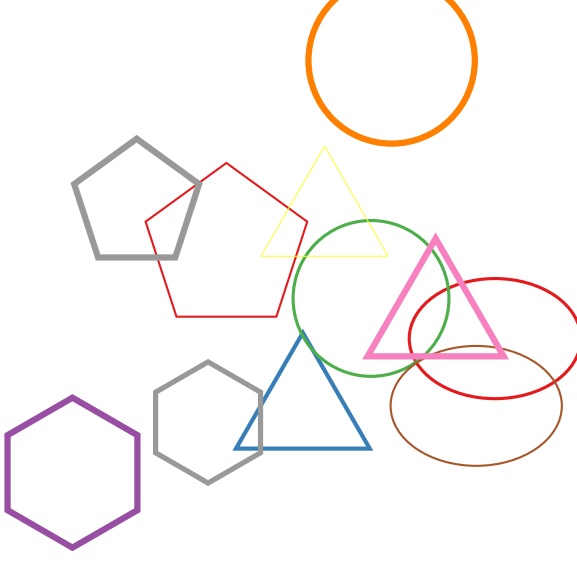[{"shape": "pentagon", "thickness": 1, "radius": 0.74, "center": [0.392, 0.57]}, {"shape": "oval", "thickness": 1.5, "radius": 0.74, "center": [0.857, 0.413]}, {"shape": "triangle", "thickness": 2, "radius": 0.67, "center": [0.524, 0.289]}, {"shape": "circle", "thickness": 1.5, "radius": 0.67, "center": [0.642, 0.482]}, {"shape": "hexagon", "thickness": 3, "radius": 0.65, "center": [0.125, 0.181]}, {"shape": "circle", "thickness": 3, "radius": 0.72, "center": [0.678, 0.895]}, {"shape": "triangle", "thickness": 0.5, "radius": 0.64, "center": [0.562, 0.619]}, {"shape": "oval", "thickness": 1, "radius": 0.74, "center": [0.825, 0.296]}, {"shape": "triangle", "thickness": 3, "radius": 0.68, "center": [0.754, 0.45]}, {"shape": "pentagon", "thickness": 3, "radius": 0.57, "center": [0.237, 0.645]}, {"shape": "hexagon", "thickness": 2.5, "radius": 0.52, "center": [0.36, 0.268]}]